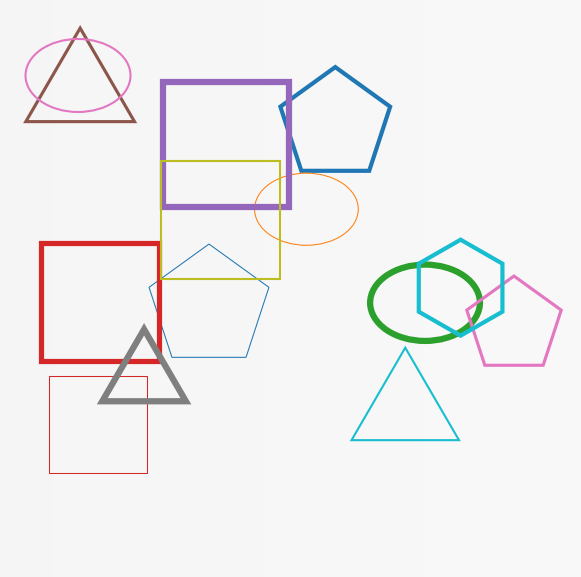[{"shape": "pentagon", "thickness": 2, "radius": 0.5, "center": [0.577, 0.784]}, {"shape": "pentagon", "thickness": 0.5, "radius": 0.54, "center": [0.36, 0.468]}, {"shape": "oval", "thickness": 0.5, "radius": 0.45, "center": [0.527, 0.637]}, {"shape": "oval", "thickness": 3, "radius": 0.47, "center": [0.731, 0.475]}, {"shape": "square", "thickness": 0.5, "radius": 0.42, "center": [0.169, 0.264]}, {"shape": "square", "thickness": 2.5, "radius": 0.51, "center": [0.173, 0.476]}, {"shape": "square", "thickness": 3, "radius": 0.54, "center": [0.389, 0.749]}, {"shape": "triangle", "thickness": 1.5, "radius": 0.54, "center": [0.138, 0.843]}, {"shape": "pentagon", "thickness": 1.5, "radius": 0.43, "center": [0.884, 0.436]}, {"shape": "oval", "thickness": 1, "radius": 0.45, "center": [0.134, 0.868]}, {"shape": "triangle", "thickness": 3, "radius": 0.42, "center": [0.248, 0.346]}, {"shape": "square", "thickness": 1, "radius": 0.51, "center": [0.379, 0.618]}, {"shape": "hexagon", "thickness": 2, "radius": 0.42, "center": [0.792, 0.501]}, {"shape": "triangle", "thickness": 1, "radius": 0.53, "center": [0.697, 0.29]}]